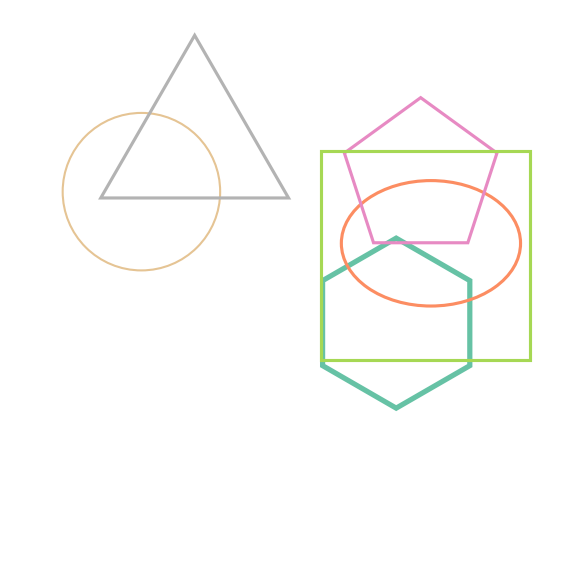[{"shape": "hexagon", "thickness": 2.5, "radius": 0.74, "center": [0.686, 0.44]}, {"shape": "oval", "thickness": 1.5, "radius": 0.78, "center": [0.746, 0.578]}, {"shape": "pentagon", "thickness": 1.5, "radius": 0.69, "center": [0.728, 0.691]}, {"shape": "square", "thickness": 1.5, "radius": 0.9, "center": [0.736, 0.557]}, {"shape": "circle", "thickness": 1, "radius": 0.68, "center": [0.245, 0.667]}, {"shape": "triangle", "thickness": 1.5, "radius": 0.94, "center": [0.337, 0.75]}]